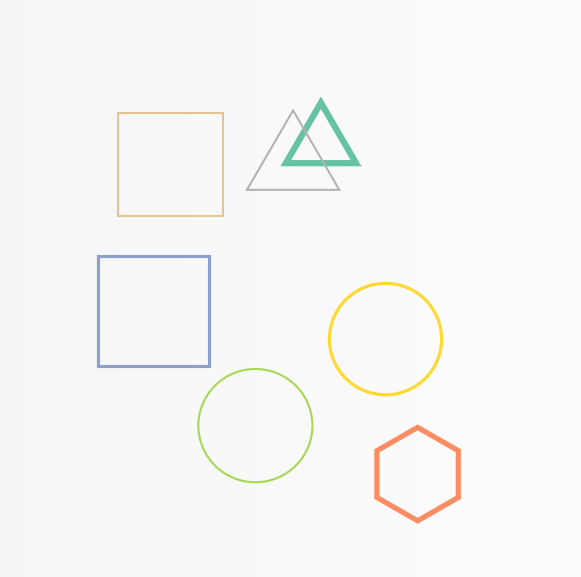[{"shape": "triangle", "thickness": 3, "radius": 0.35, "center": [0.552, 0.751]}, {"shape": "hexagon", "thickness": 2.5, "radius": 0.4, "center": [0.718, 0.178]}, {"shape": "square", "thickness": 1.5, "radius": 0.48, "center": [0.264, 0.46]}, {"shape": "circle", "thickness": 1, "radius": 0.49, "center": [0.439, 0.262]}, {"shape": "circle", "thickness": 1.5, "radius": 0.48, "center": [0.663, 0.412]}, {"shape": "square", "thickness": 1, "radius": 0.45, "center": [0.293, 0.715]}, {"shape": "triangle", "thickness": 1, "radius": 0.46, "center": [0.504, 0.716]}]